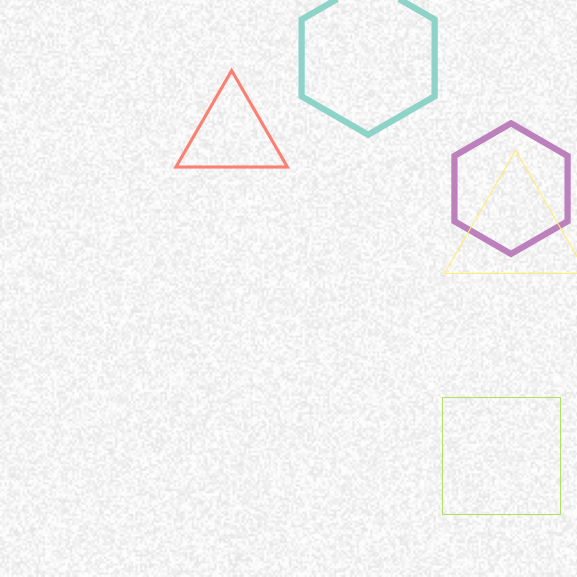[{"shape": "hexagon", "thickness": 3, "radius": 0.66, "center": [0.637, 0.899]}, {"shape": "triangle", "thickness": 1.5, "radius": 0.56, "center": [0.401, 0.766]}, {"shape": "square", "thickness": 0.5, "radius": 0.51, "center": [0.868, 0.21]}, {"shape": "hexagon", "thickness": 3, "radius": 0.57, "center": [0.885, 0.673]}, {"shape": "triangle", "thickness": 0.5, "radius": 0.71, "center": [0.893, 0.597]}]